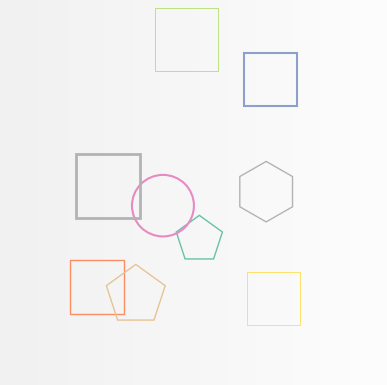[{"shape": "pentagon", "thickness": 1, "radius": 0.31, "center": [0.514, 0.378]}, {"shape": "square", "thickness": 1, "radius": 0.35, "center": [0.25, 0.254]}, {"shape": "square", "thickness": 1.5, "radius": 0.34, "center": [0.699, 0.793]}, {"shape": "circle", "thickness": 1.5, "radius": 0.4, "center": [0.421, 0.466]}, {"shape": "square", "thickness": 0.5, "radius": 0.41, "center": [0.482, 0.897]}, {"shape": "square", "thickness": 0.5, "radius": 0.34, "center": [0.706, 0.226]}, {"shape": "pentagon", "thickness": 1, "radius": 0.4, "center": [0.35, 0.233]}, {"shape": "square", "thickness": 2, "radius": 0.41, "center": [0.279, 0.518]}, {"shape": "hexagon", "thickness": 1, "radius": 0.39, "center": [0.687, 0.502]}]